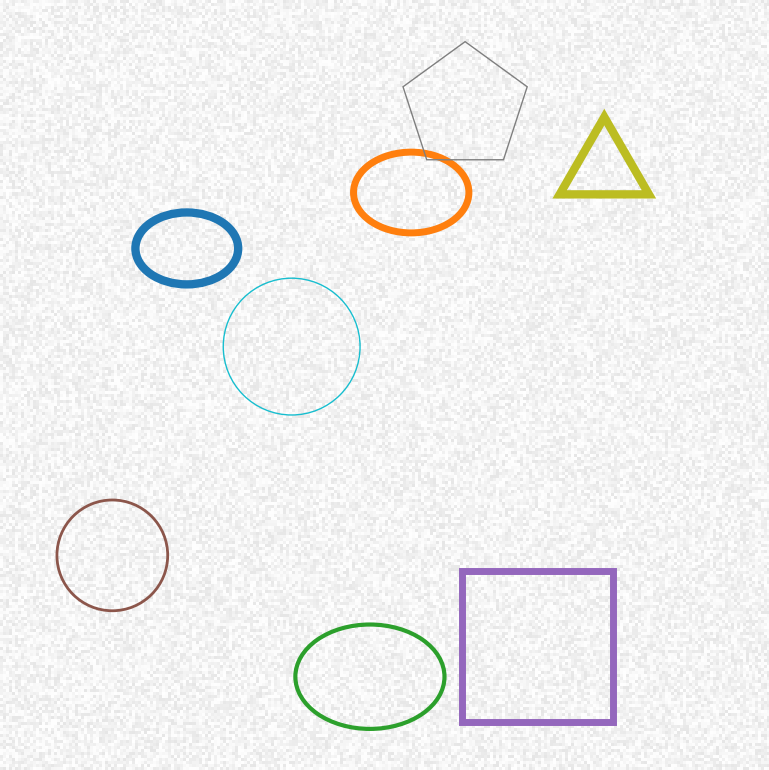[{"shape": "oval", "thickness": 3, "radius": 0.33, "center": [0.243, 0.677]}, {"shape": "oval", "thickness": 2.5, "radius": 0.37, "center": [0.534, 0.75]}, {"shape": "oval", "thickness": 1.5, "radius": 0.48, "center": [0.48, 0.121]}, {"shape": "square", "thickness": 2.5, "radius": 0.49, "center": [0.698, 0.16]}, {"shape": "circle", "thickness": 1, "radius": 0.36, "center": [0.146, 0.279]}, {"shape": "pentagon", "thickness": 0.5, "radius": 0.42, "center": [0.604, 0.861]}, {"shape": "triangle", "thickness": 3, "radius": 0.33, "center": [0.785, 0.781]}, {"shape": "circle", "thickness": 0.5, "radius": 0.44, "center": [0.379, 0.55]}]